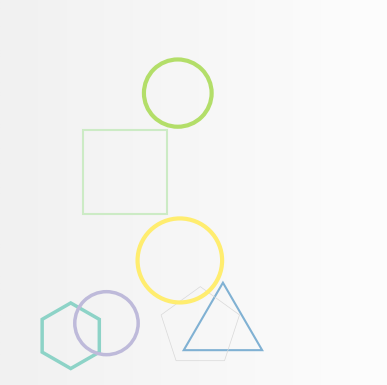[{"shape": "hexagon", "thickness": 2.5, "radius": 0.43, "center": [0.183, 0.128]}, {"shape": "circle", "thickness": 2.5, "radius": 0.41, "center": [0.275, 0.161]}, {"shape": "triangle", "thickness": 1.5, "radius": 0.58, "center": [0.575, 0.149]}, {"shape": "circle", "thickness": 3, "radius": 0.44, "center": [0.459, 0.758]}, {"shape": "pentagon", "thickness": 0.5, "radius": 0.53, "center": [0.517, 0.149]}, {"shape": "square", "thickness": 1.5, "radius": 0.55, "center": [0.322, 0.553]}, {"shape": "circle", "thickness": 3, "radius": 0.55, "center": [0.464, 0.324]}]